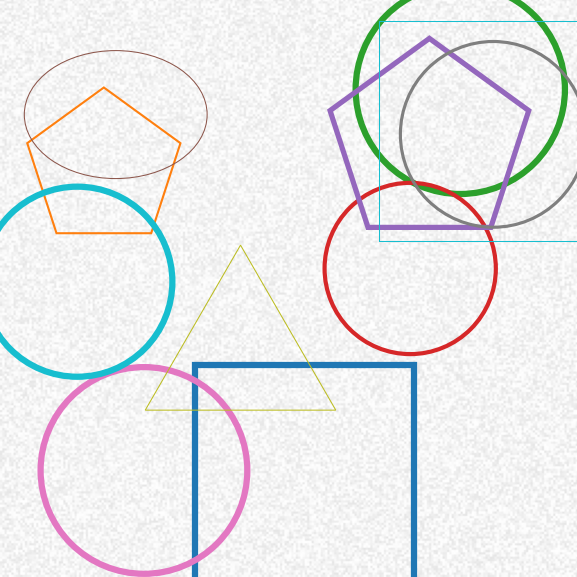[{"shape": "square", "thickness": 3, "radius": 0.95, "center": [0.527, 0.178]}, {"shape": "pentagon", "thickness": 1, "radius": 0.7, "center": [0.18, 0.708]}, {"shape": "circle", "thickness": 3, "radius": 0.91, "center": [0.797, 0.844]}, {"shape": "circle", "thickness": 2, "radius": 0.74, "center": [0.71, 0.534]}, {"shape": "pentagon", "thickness": 2.5, "radius": 0.9, "center": [0.744, 0.752]}, {"shape": "oval", "thickness": 0.5, "radius": 0.79, "center": [0.2, 0.801]}, {"shape": "circle", "thickness": 3, "radius": 0.89, "center": [0.249, 0.184]}, {"shape": "circle", "thickness": 1.5, "radius": 0.8, "center": [0.854, 0.766]}, {"shape": "triangle", "thickness": 0.5, "radius": 0.95, "center": [0.416, 0.384]}, {"shape": "circle", "thickness": 3, "radius": 0.82, "center": [0.134, 0.511]}, {"shape": "square", "thickness": 0.5, "radius": 0.95, "center": [0.847, 0.772]}]